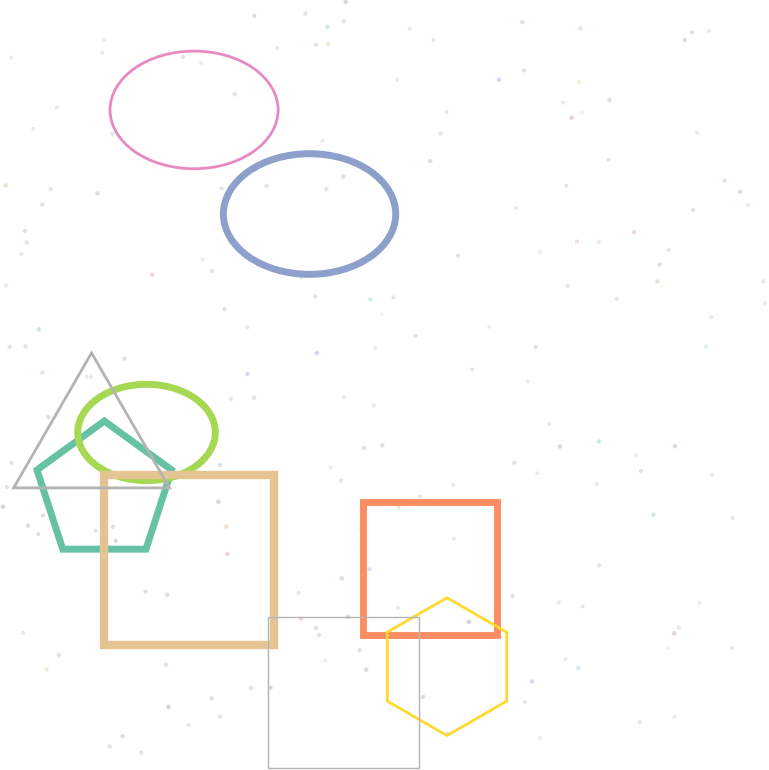[{"shape": "pentagon", "thickness": 2.5, "radius": 0.46, "center": [0.136, 0.361]}, {"shape": "square", "thickness": 2.5, "radius": 0.43, "center": [0.558, 0.262]}, {"shape": "oval", "thickness": 2.5, "radius": 0.56, "center": [0.402, 0.722]}, {"shape": "oval", "thickness": 1, "radius": 0.55, "center": [0.252, 0.857]}, {"shape": "oval", "thickness": 2.5, "radius": 0.45, "center": [0.19, 0.438]}, {"shape": "hexagon", "thickness": 1, "radius": 0.45, "center": [0.58, 0.134]}, {"shape": "square", "thickness": 3, "radius": 0.55, "center": [0.245, 0.273]}, {"shape": "square", "thickness": 0.5, "radius": 0.49, "center": [0.446, 0.101]}, {"shape": "triangle", "thickness": 1, "radius": 0.58, "center": [0.119, 0.425]}]